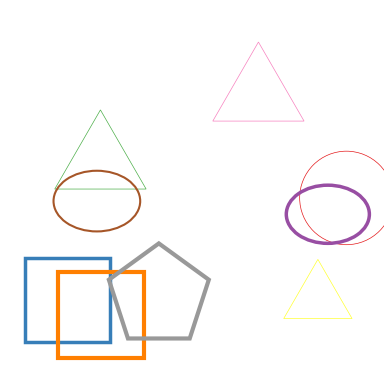[{"shape": "circle", "thickness": 0.5, "radius": 0.61, "center": [0.9, 0.486]}, {"shape": "square", "thickness": 2.5, "radius": 0.55, "center": [0.175, 0.22]}, {"shape": "triangle", "thickness": 0.5, "radius": 0.69, "center": [0.261, 0.577]}, {"shape": "oval", "thickness": 2.5, "radius": 0.54, "center": [0.852, 0.443]}, {"shape": "square", "thickness": 3, "radius": 0.56, "center": [0.262, 0.181]}, {"shape": "triangle", "thickness": 0.5, "radius": 0.51, "center": [0.826, 0.224]}, {"shape": "oval", "thickness": 1.5, "radius": 0.56, "center": [0.252, 0.478]}, {"shape": "triangle", "thickness": 0.5, "radius": 0.68, "center": [0.671, 0.754]}, {"shape": "pentagon", "thickness": 3, "radius": 0.68, "center": [0.413, 0.231]}]